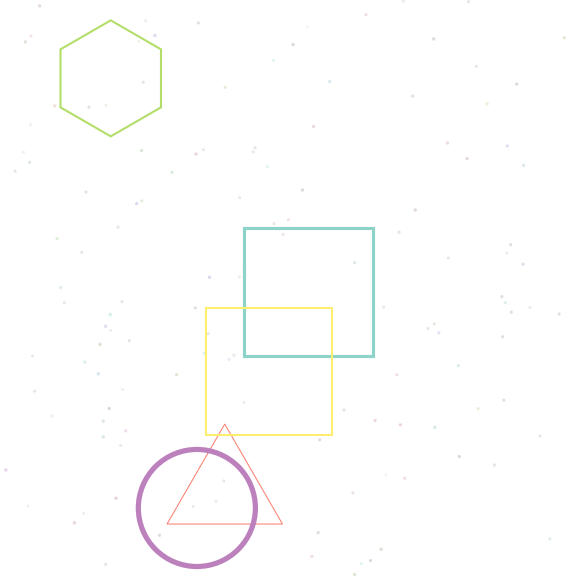[{"shape": "square", "thickness": 1.5, "radius": 0.56, "center": [0.535, 0.493]}, {"shape": "triangle", "thickness": 0.5, "radius": 0.58, "center": [0.389, 0.149]}, {"shape": "hexagon", "thickness": 1, "radius": 0.5, "center": [0.192, 0.863]}, {"shape": "circle", "thickness": 2.5, "radius": 0.51, "center": [0.341, 0.12]}, {"shape": "square", "thickness": 1, "radius": 0.55, "center": [0.466, 0.356]}]